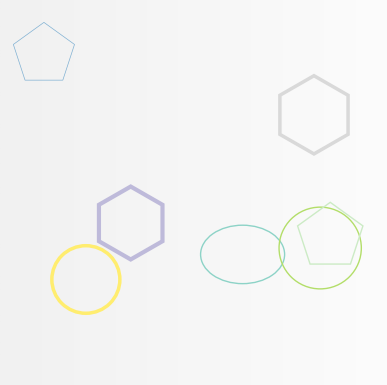[{"shape": "oval", "thickness": 1, "radius": 0.54, "center": [0.626, 0.339]}, {"shape": "hexagon", "thickness": 3, "radius": 0.47, "center": [0.337, 0.421]}, {"shape": "pentagon", "thickness": 0.5, "radius": 0.41, "center": [0.113, 0.859]}, {"shape": "circle", "thickness": 1, "radius": 0.53, "center": [0.826, 0.356]}, {"shape": "hexagon", "thickness": 2.5, "radius": 0.51, "center": [0.81, 0.702]}, {"shape": "pentagon", "thickness": 1, "radius": 0.44, "center": [0.852, 0.386]}, {"shape": "circle", "thickness": 2.5, "radius": 0.44, "center": [0.222, 0.274]}]